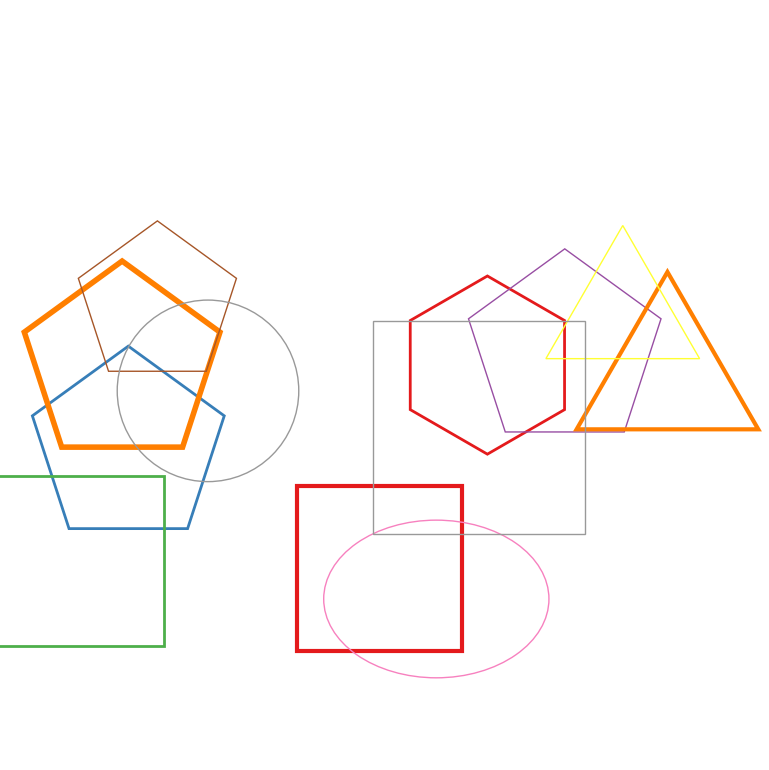[{"shape": "square", "thickness": 1.5, "radius": 0.54, "center": [0.493, 0.262]}, {"shape": "hexagon", "thickness": 1, "radius": 0.58, "center": [0.633, 0.526]}, {"shape": "pentagon", "thickness": 1, "radius": 0.66, "center": [0.167, 0.419]}, {"shape": "square", "thickness": 1, "radius": 0.55, "center": [0.103, 0.271]}, {"shape": "pentagon", "thickness": 0.5, "radius": 0.66, "center": [0.733, 0.545]}, {"shape": "triangle", "thickness": 1.5, "radius": 0.68, "center": [0.867, 0.511]}, {"shape": "pentagon", "thickness": 2, "radius": 0.67, "center": [0.159, 0.527]}, {"shape": "triangle", "thickness": 0.5, "radius": 0.58, "center": [0.809, 0.592]}, {"shape": "pentagon", "thickness": 0.5, "radius": 0.54, "center": [0.204, 0.605]}, {"shape": "oval", "thickness": 0.5, "radius": 0.73, "center": [0.567, 0.222]}, {"shape": "square", "thickness": 0.5, "radius": 0.69, "center": [0.622, 0.445]}, {"shape": "circle", "thickness": 0.5, "radius": 0.59, "center": [0.27, 0.492]}]